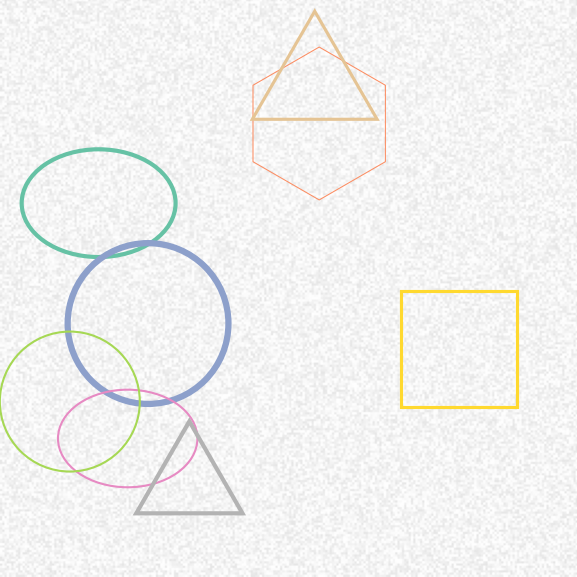[{"shape": "oval", "thickness": 2, "radius": 0.67, "center": [0.171, 0.647]}, {"shape": "hexagon", "thickness": 0.5, "radius": 0.66, "center": [0.553, 0.785]}, {"shape": "circle", "thickness": 3, "radius": 0.7, "center": [0.256, 0.439]}, {"shape": "oval", "thickness": 1, "radius": 0.6, "center": [0.221, 0.24]}, {"shape": "circle", "thickness": 1, "radius": 0.61, "center": [0.121, 0.304]}, {"shape": "square", "thickness": 1.5, "radius": 0.5, "center": [0.795, 0.394]}, {"shape": "triangle", "thickness": 1.5, "radius": 0.62, "center": [0.545, 0.855]}, {"shape": "triangle", "thickness": 2, "radius": 0.53, "center": [0.328, 0.163]}]